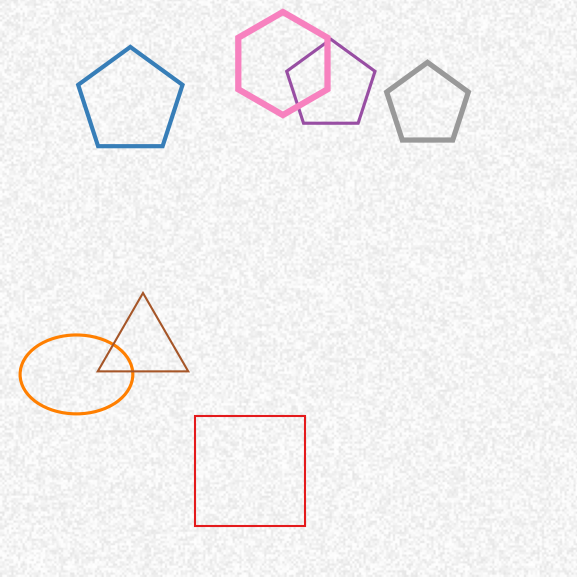[{"shape": "square", "thickness": 1, "radius": 0.48, "center": [0.432, 0.183]}, {"shape": "pentagon", "thickness": 2, "radius": 0.47, "center": [0.226, 0.823]}, {"shape": "pentagon", "thickness": 1.5, "radius": 0.4, "center": [0.573, 0.851]}, {"shape": "oval", "thickness": 1.5, "radius": 0.49, "center": [0.132, 0.351]}, {"shape": "triangle", "thickness": 1, "radius": 0.45, "center": [0.248, 0.401]}, {"shape": "hexagon", "thickness": 3, "radius": 0.45, "center": [0.49, 0.889]}, {"shape": "pentagon", "thickness": 2.5, "radius": 0.37, "center": [0.74, 0.817]}]